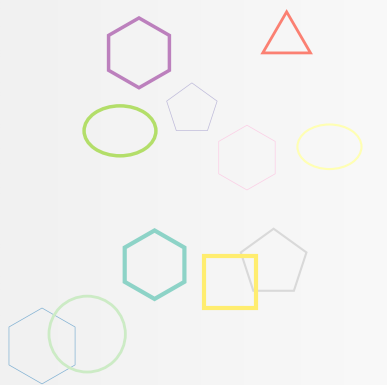[{"shape": "hexagon", "thickness": 3, "radius": 0.44, "center": [0.399, 0.312]}, {"shape": "oval", "thickness": 1.5, "radius": 0.41, "center": [0.85, 0.619]}, {"shape": "pentagon", "thickness": 0.5, "radius": 0.34, "center": [0.495, 0.716]}, {"shape": "triangle", "thickness": 2, "radius": 0.36, "center": [0.74, 0.898]}, {"shape": "hexagon", "thickness": 0.5, "radius": 0.49, "center": [0.108, 0.101]}, {"shape": "oval", "thickness": 2.5, "radius": 0.46, "center": [0.31, 0.66]}, {"shape": "hexagon", "thickness": 0.5, "radius": 0.42, "center": [0.637, 0.591]}, {"shape": "pentagon", "thickness": 1.5, "radius": 0.45, "center": [0.706, 0.317]}, {"shape": "hexagon", "thickness": 2.5, "radius": 0.45, "center": [0.359, 0.863]}, {"shape": "circle", "thickness": 2, "radius": 0.49, "center": [0.225, 0.132]}, {"shape": "square", "thickness": 3, "radius": 0.34, "center": [0.593, 0.267]}]